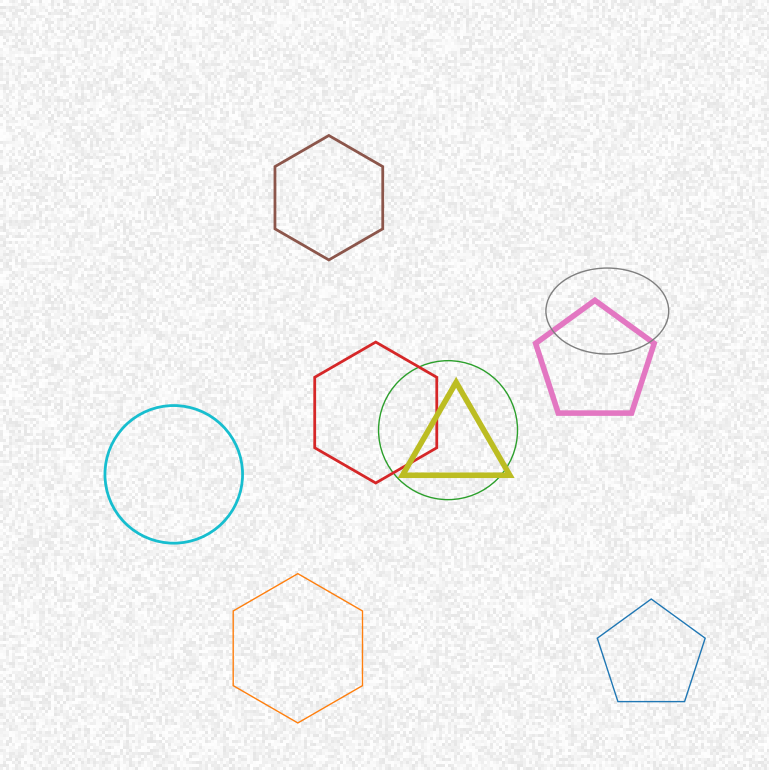[{"shape": "pentagon", "thickness": 0.5, "radius": 0.37, "center": [0.846, 0.148]}, {"shape": "hexagon", "thickness": 0.5, "radius": 0.48, "center": [0.387, 0.158]}, {"shape": "circle", "thickness": 0.5, "radius": 0.45, "center": [0.582, 0.441]}, {"shape": "hexagon", "thickness": 1, "radius": 0.46, "center": [0.488, 0.464]}, {"shape": "hexagon", "thickness": 1, "radius": 0.4, "center": [0.427, 0.743]}, {"shape": "pentagon", "thickness": 2, "radius": 0.4, "center": [0.773, 0.529]}, {"shape": "oval", "thickness": 0.5, "radius": 0.4, "center": [0.789, 0.596]}, {"shape": "triangle", "thickness": 2, "radius": 0.4, "center": [0.592, 0.423]}, {"shape": "circle", "thickness": 1, "radius": 0.45, "center": [0.226, 0.384]}]